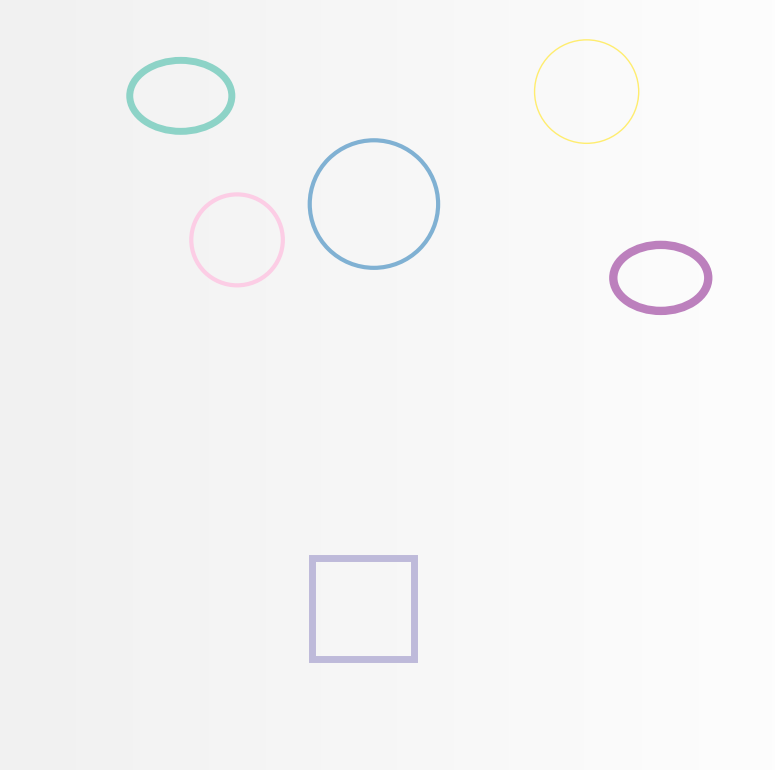[{"shape": "oval", "thickness": 2.5, "radius": 0.33, "center": [0.233, 0.876]}, {"shape": "square", "thickness": 2.5, "radius": 0.33, "center": [0.469, 0.21]}, {"shape": "circle", "thickness": 1.5, "radius": 0.41, "center": [0.482, 0.735]}, {"shape": "circle", "thickness": 1.5, "radius": 0.3, "center": [0.306, 0.688]}, {"shape": "oval", "thickness": 3, "radius": 0.31, "center": [0.853, 0.639]}, {"shape": "circle", "thickness": 0.5, "radius": 0.34, "center": [0.757, 0.881]}]